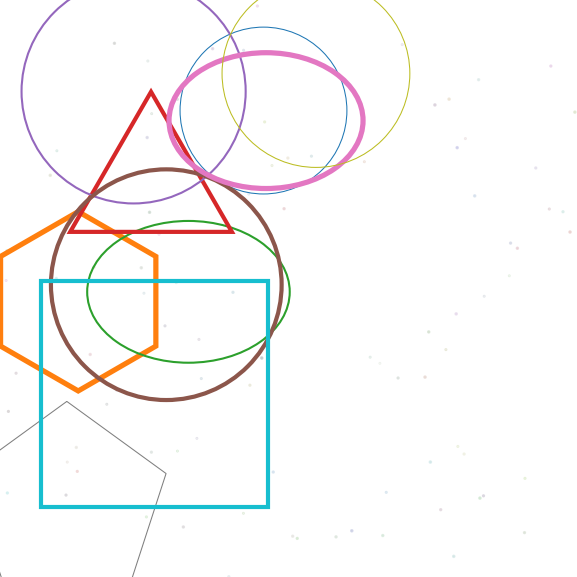[{"shape": "circle", "thickness": 0.5, "radius": 0.72, "center": [0.456, 0.808]}, {"shape": "hexagon", "thickness": 2.5, "radius": 0.78, "center": [0.135, 0.477]}, {"shape": "oval", "thickness": 1, "radius": 0.88, "center": [0.326, 0.494]}, {"shape": "triangle", "thickness": 2, "radius": 0.81, "center": [0.262, 0.678]}, {"shape": "circle", "thickness": 1, "radius": 0.97, "center": [0.231, 0.841]}, {"shape": "circle", "thickness": 2, "radius": 1.0, "center": [0.288, 0.506]}, {"shape": "oval", "thickness": 2.5, "radius": 0.84, "center": [0.461, 0.79]}, {"shape": "pentagon", "thickness": 0.5, "radius": 0.9, "center": [0.116, 0.123]}, {"shape": "circle", "thickness": 0.5, "radius": 0.81, "center": [0.547, 0.872]}, {"shape": "square", "thickness": 2, "radius": 0.98, "center": [0.268, 0.317]}]